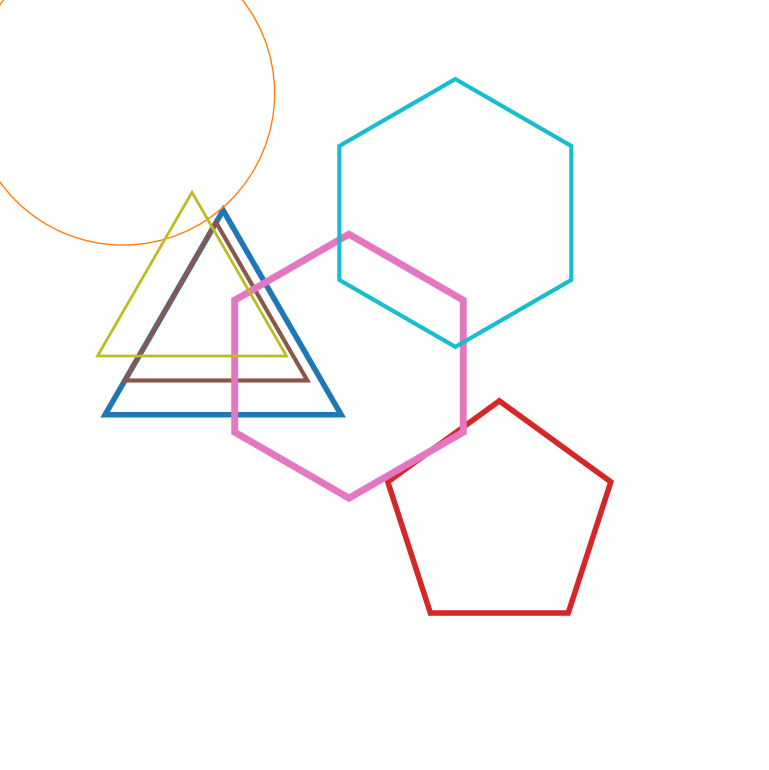[{"shape": "triangle", "thickness": 2, "radius": 0.88, "center": [0.29, 0.55]}, {"shape": "circle", "thickness": 0.5, "radius": 0.98, "center": [0.16, 0.879]}, {"shape": "pentagon", "thickness": 2, "radius": 0.76, "center": [0.648, 0.327]}, {"shape": "triangle", "thickness": 1.5, "radius": 0.68, "center": [0.281, 0.574]}, {"shape": "hexagon", "thickness": 2.5, "radius": 0.86, "center": [0.453, 0.524]}, {"shape": "triangle", "thickness": 1, "radius": 0.71, "center": [0.249, 0.609]}, {"shape": "hexagon", "thickness": 1.5, "radius": 0.87, "center": [0.591, 0.723]}]